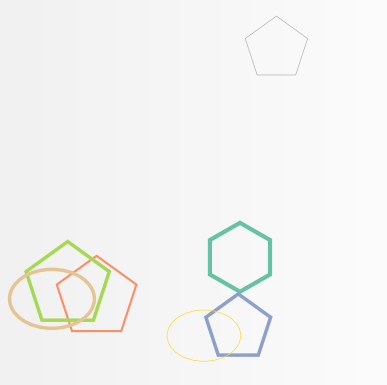[{"shape": "hexagon", "thickness": 3, "radius": 0.45, "center": [0.619, 0.332]}, {"shape": "pentagon", "thickness": 1.5, "radius": 0.54, "center": [0.249, 0.227]}, {"shape": "pentagon", "thickness": 2.5, "radius": 0.44, "center": [0.615, 0.149]}, {"shape": "pentagon", "thickness": 2.5, "radius": 0.56, "center": [0.175, 0.26]}, {"shape": "oval", "thickness": 0.5, "radius": 0.48, "center": [0.526, 0.128]}, {"shape": "oval", "thickness": 2.5, "radius": 0.55, "center": [0.134, 0.224]}, {"shape": "pentagon", "thickness": 0.5, "radius": 0.42, "center": [0.713, 0.874]}]